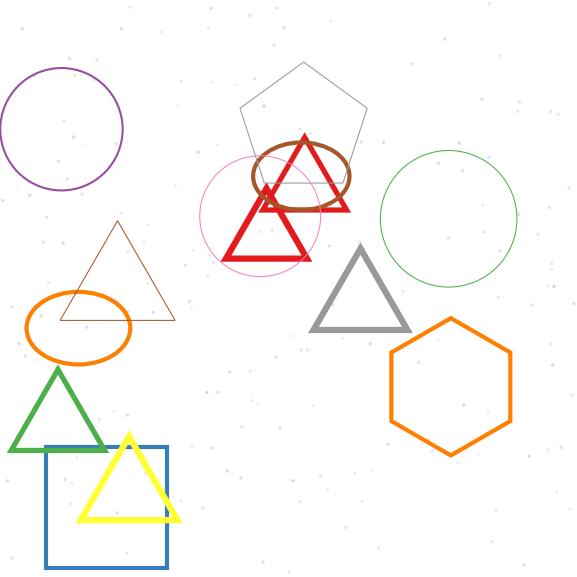[{"shape": "triangle", "thickness": 3, "radius": 0.41, "center": [0.461, 0.592]}, {"shape": "triangle", "thickness": 2.5, "radius": 0.42, "center": [0.528, 0.677]}, {"shape": "square", "thickness": 2, "radius": 0.52, "center": [0.184, 0.121]}, {"shape": "circle", "thickness": 0.5, "radius": 0.59, "center": [0.777, 0.62]}, {"shape": "triangle", "thickness": 2.5, "radius": 0.47, "center": [0.1, 0.266]}, {"shape": "circle", "thickness": 1, "radius": 0.53, "center": [0.106, 0.775]}, {"shape": "oval", "thickness": 2, "radius": 0.45, "center": [0.136, 0.431]}, {"shape": "hexagon", "thickness": 2, "radius": 0.59, "center": [0.781, 0.329]}, {"shape": "triangle", "thickness": 3, "radius": 0.48, "center": [0.224, 0.147]}, {"shape": "triangle", "thickness": 0.5, "radius": 0.57, "center": [0.204, 0.502]}, {"shape": "oval", "thickness": 2, "radius": 0.42, "center": [0.522, 0.694]}, {"shape": "circle", "thickness": 0.5, "radius": 0.52, "center": [0.451, 0.625]}, {"shape": "pentagon", "thickness": 0.5, "radius": 0.58, "center": [0.526, 0.776]}, {"shape": "triangle", "thickness": 3, "radius": 0.47, "center": [0.624, 0.475]}]